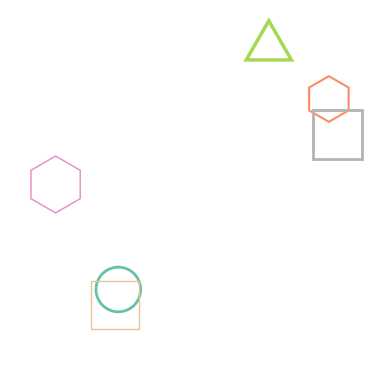[{"shape": "circle", "thickness": 2, "radius": 0.29, "center": [0.307, 0.248]}, {"shape": "hexagon", "thickness": 1.5, "radius": 0.3, "center": [0.854, 0.743]}, {"shape": "hexagon", "thickness": 1, "radius": 0.37, "center": [0.144, 0.521]}, {"shape": "triangle", "thickness": 2.5, "radius": 0.34, "center": [0.698, 0.878]}, {"shape": "square", "thickness": 1, "radius": 0.31, "center": [0.3, 0.207]}, {"shape": "square", "thickness": 2, "radius": 0.32, "center": [0.877, 0.65]}]